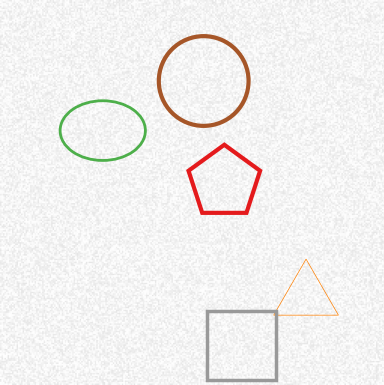[{"shape": "pentagon", "thickness": 3, "radius": 0.49, "center": [0.583, 0.526]}, {"shape": "oval", "thickness": 2, "radius": 0.55, "center": [0.267, 0.661]}, {"shape": "triangle", "thickness": 0.5, "radius": 0.49, "center": [0.795, 0.23]}, {"shape": "circle", "thickness": 3, "radius": 0.58, "center": [0.529, 0.79]}, {"shape": "square", "thickness": 2.5, "radius": 0.45, "center": [0.628, 0.102]}]